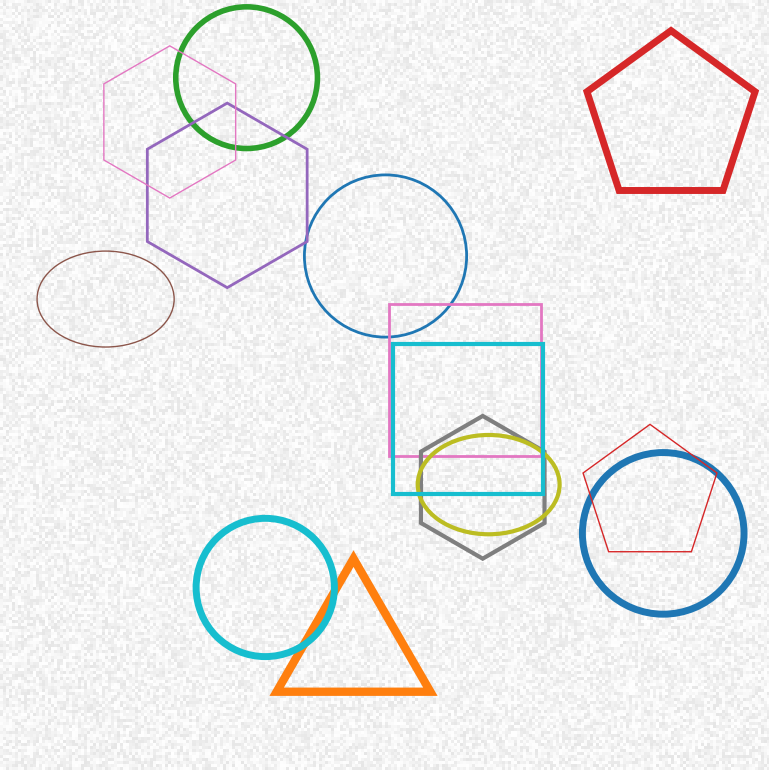[{"shape": "circle", "thickness": 1, "radius": 0.53, "center": [0.501, 0.668]}, {"shape": "circle", "thickness": 2.5, "radius": 0.52, "center": [0.861, 0.307]}, {"shape": "triangle", "thickness": 3, "radius": 0.58, "center": [0.459, 0.159]}, {"shape": "circle", "thickness": 2, "radius": 0.46, "center": [0.32, 0.899]}, {"shape": "pentagon", "thickness": 0.5, "radius": 0.46, "center": [0.844, 0.357]}, {"shape": "pentagon", "thickness": 2.5, "radius": 0.57, "center": [0.871, 0.845]}, {"shape": "hexagon", "thickness": 1, "radius": 0.6, "center": [0.295, 0.746]}, {"shape": "oval", "thickness": 0.5, "radius": 0.45, "center": [0.137, 0.612]}, {"shape": "square", "thickness": 1, "radius": 0.49, "center": [0.604, 0.507]}, {"shape": "hexagon", "thickness": 0.5, "radius": 0.49, "center": [0.22, 0.842]}, {"shape": "hexagon", "thickness": 1.5, "radius": 0.46, "center": [0.627, 0.367]}, {"shape": "oval", "thickness": 1.5, "radius": 0.46, "center": [0.635, 0.371]}, {"shape": "square", "thickness": 1.5, "radius": 0.49, "center": [0.608, 0.456]}, {"shape": "circle", "thickness": 2.5, "radius": 0.45, "center": [0.344, 0.237]}]